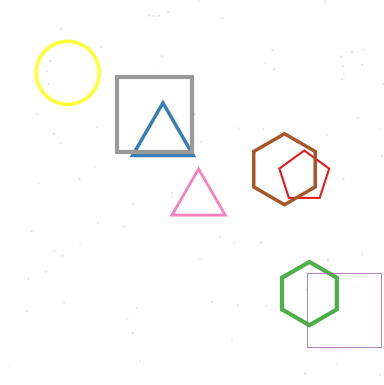[{"shape": "pentagon", "thickness": 1.5, "radius": 0.34, "center": [0.79, 0.541]}, {"shape": "triangle", "thickness": 2.5, "radius": 0.46, "center": [0.423, 0.642]}, {"shape": "hexagon", "thickness": 3, "radius": 0.41, "center": [0.804, 0.238]}, {"shape": "square", "thickness": 0.5, "radius": 0.48, "center": [0.893, 0.194]}, {"shape": "circle", "thickness": 2.5, "radius": 0.41, "center": [0.176, 0.811]}, {"shape": "hexagon", "thickness": 2.5, "radius": 0.46, "center": [0.739, 0.56]}, {"shape": "triangle", "thickness": 2, "radius": 0.4, "center": [0.516, 0.481]}, {"shape": "square", "thickness": 3, "radius": 0.49, "center": [0.401, 0.702]}]